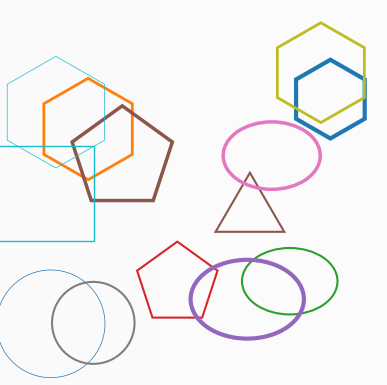[{"shape": "hexagon", "thickness": 3, "radius": 0.51, "center": [0.853, 0.743]}, {"shape": "circle", "thickness": 0.5, "radius": 0.7, "center": [0.131, 0.159]}, {"shape": "hexagon", "thickness": 2, "radius": 0.66, "center": [0.227, 0.665]}, {"shape": "oval", "thickness": 1.5, "radius": 0.62, "center": [0.748, 0.27]}, {"shape": "pentagon", "thickness": 1.5, "radius": 0.55, "center": [0.458, 0.263]}, {"shape": "oval", "thickness": 3, "radius": 0.73, "center": [0.638, 0.223]}, {"shape": "triangle", "thickness": 1.5, "radius": 0.51, "center": [0.645, 0.449]}, {"shape": "pentagon", "thickness": 2.5, "radius": 0.68, "center": [0.315, 0.589]}, {"shape": "oval", "thickness": 2.5, "radius": 0.63, "center": [0.701, 0.596]}, {"shape": "circle", "thickness": 1.5, "radius": 0.53, "center": [0.241, 0.161]}, {"shape": "hexagon", "thickness": 2, "radius": 0.65, "center": [0.828, 0.811]}, {"shape": "square", "thickness": 1, "radius": 0.62, "center": [0.12, 0.496]}, {"shape": "hexagon", "thickness": 0.5, "radius": 0.73, "center": [0.144, 0.709]}]